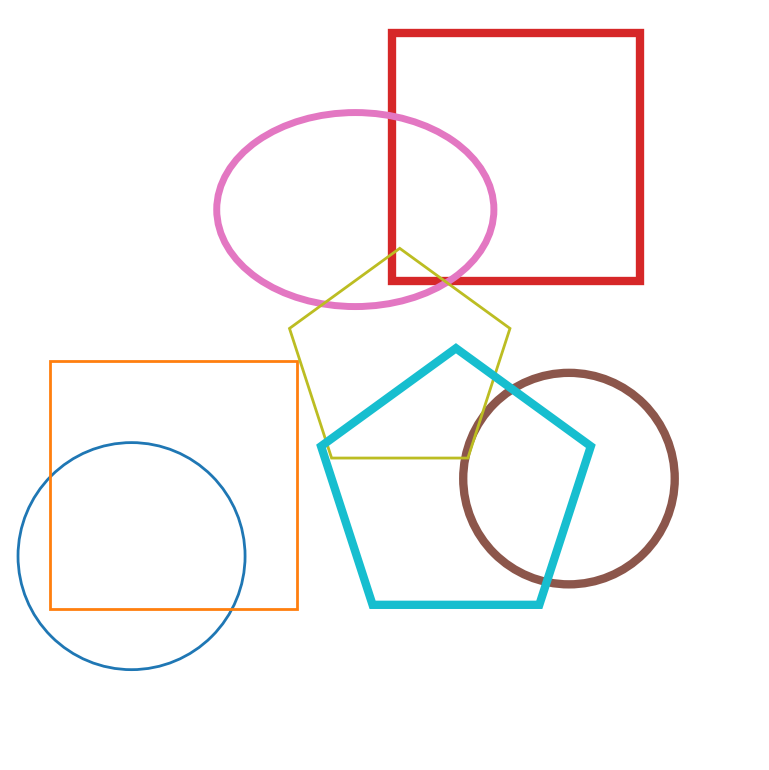[{"shape": "circle", "thickness": 1, "radius": 0.74, "center": [0.171, 0.278]}, {"shape": "square", "thickness": 1, "radius": 0.8, "center": [0.225, 0.37]}, {"shape": "square", "thickness": 3, "radius": 0.81, "center": [0.67, 0.796]}, {"shape": "circle", "thickness": 3, "radius": 0.69, "center": [0.739, 0.378]}, {"shape": "oval", "thickness": 2.5, "radius": 0.9, "center": [0.461, 0.728]}, {"shape": "pentagon", "thickness": 1, "radius": 0.75, "center": [0.519, 0.527]}, {"shape": "pentagon", "thickness": 3, "radius": 0.92, "center": [0.592, 0.364]}]